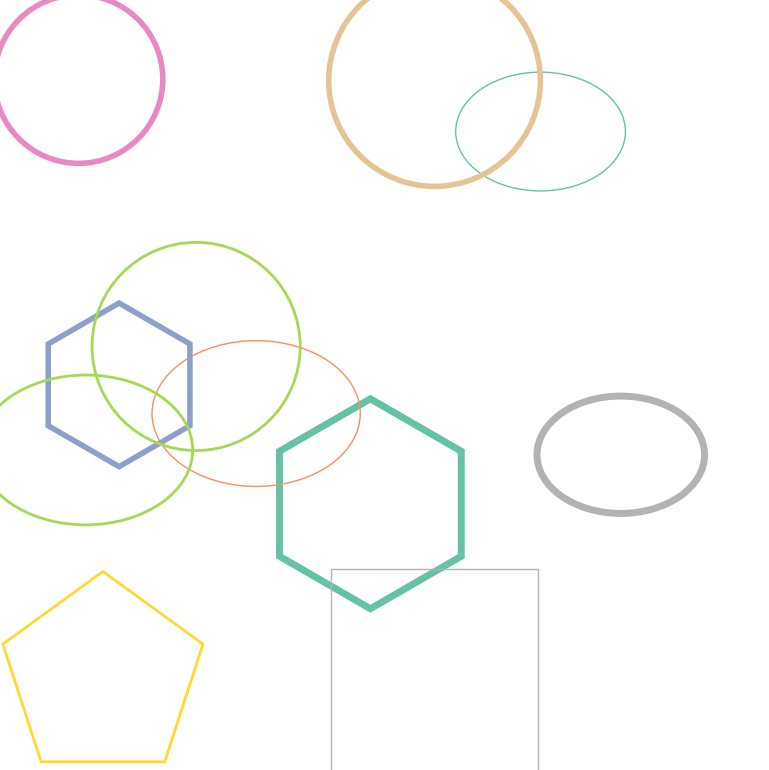[{"shape": "oval", "thickness": 0.5, "radius": 0.55, "center": [0.702, 0.829]}, {"shape": "hexagon", "thickness": 2.5, "radius": 0.68, "center": [0.481, 0.346]}, {"shape": "oval", "thickness": 0.5, "radius": 0.68, "center": [0.333, 0.463]}, {"shape": "hexagon", "thickness": 2, "radius": 0.53, "center": [0.155, 0.5]}, {"shape": "circle", "thickness": 2, "radius": 0.55, "center": [0.102, 0.897]}, {"shape": "circle", "thickness": 1, "radius": 0.68, "center": [0.255, 0.55]}, {"shape": "oval", "thickness": 1, "radius": 0.69, "center": [0.111, 0.416]}, {"shape": "pentagon", "thickness": 1, "radius": 0.68, "center": [0.134, 0.121]}, {"shape": "circle", "thickness": 2, "radius": 0.69, "center": [0.564, 0.895]}, {"shape": "square", "thickness": 0.5, "radius": 0.67, "center": [0.565, 0.126]}, {"shape": "oval", "thickness": 2.5, "radius": 0.54, "center": [0.806, 0.409]}]